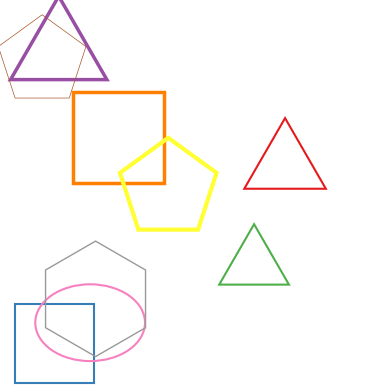[{"shape": "triangle", "thickness": 1.5, "radius": 0.61, "center": [0.74, 0.571]}, {"shape": "square", "thickness": 1.5, "radius": 0.51, "center": [0.141, 0.107]}, {"shape": "triangle", "thickness": 1.5, "radius": 0.52, "center": [0.66, 0.313]}, {"shape": "triangle", "thickness": 2.5, "radius": 0.72, "center": [0.152, 0.865]}, {"shape": "square", "thickness": 2.5, "radius": 0.6, "center": [0.308, 0.643]}, {"shape": "pentagon", "thickness": 3, "radius": 0.66, "center": [0.437, 0.51]}, {"shape": "pentagon", "thickness": 0.5, "radius": 0.6, "center": [0.109, 0.842]}, {"shape": "oval", "thickness": 1.5, "radius": 0.71, "center": [0.234, 0.162]}, {"shape": "hexagon", "thickness": 1, "radius": 0.75, "center": [0.248, 0.224]}]